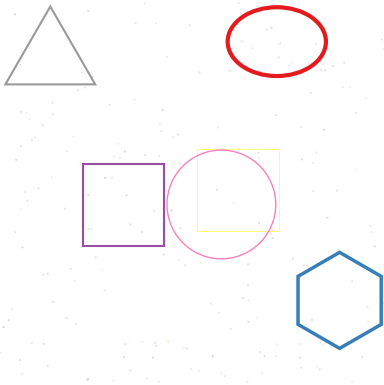[{"shape": "oval", "thickness": 3, "radius": 0.64, "center": [0.719, 0.892]}, {"shape": "hexagon", "thickness": 2.5, "radius": 0.62, "center": [0.882, 0.22]}, {"shape": "square", "thickness": 1.5, "radius": 0.53, "center": [0.321, 0.468]}, {"shape": "square", "thickness": 0.5, "radius": 0.53, "center": [0.619, 0.506]}, {"shape": "circle", "thickness": 1, "radius": 0.71, "center": [0.575, 0.469]}, {"shape": "triangle", "thickness": 1.5, "radius": 0.67, "center": [0.131, 0.848]}]